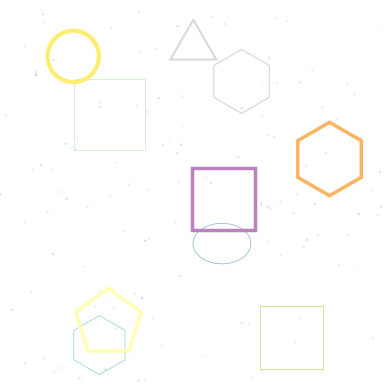[{"shape": "hexagon", "thickness": 0.5, "radius": 0.38, "center": [0.258, 0.104]}, {"shape": "pentagon", "thickness": 2.5, "radius": 0.45, "center": [0.282, 0.161]}, {"shape": "hexagon", "thickness": 0.5, "radius": 0.41, "center": [0.627, 0.789]}, {"shape": "oval", "thickness": 0.5, "radius": 0.38, "center": [0.577, 0.367]}, {"shape": "hexagon", "thickness": 2.5, "radius": 0.48, "center": [0.856, 0.587]}, {"shape": "square", "thickness": 0.5, "radius": 0.41, "center": [0.756, 0.124]}, {"shape": "triangle", "thickness": 1.5, "radius": 0.34, "center": [0.502, 0.88]}, {"shape": "square", "thickness": 2.5, "radius": 0.41, "center": [0.58, 0.483]}, {"shape": "square", "thickness": 0.5, "radius": 0.46, "center": [0.285, 0.703]}, {"shape": "circle", "thickness": 3, "radius": 0.33, "center": [0.19, 0.853]}]